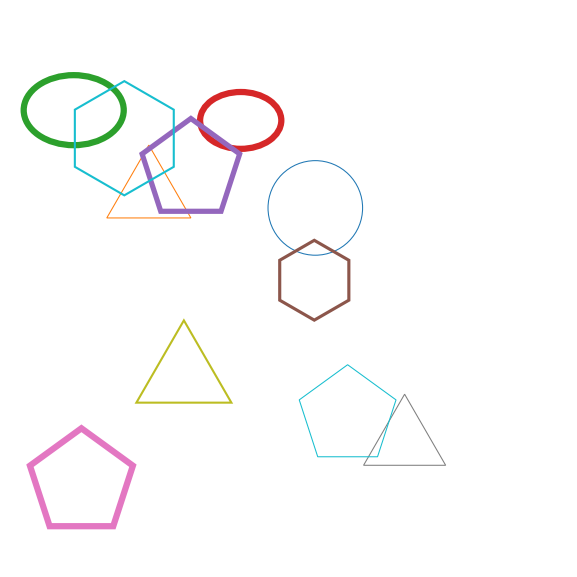[{"shape": "circle", "thickness": 0.5, "radius": 0.41, "center": [0.546, 0.639]}, {"shape": "triangle", "thickness": 0.5, "radius": 0.42, "center": [0.258, 0.664]}, {"shape": "oval", "thickness": 3, "radius": 0.43, "center": [0.128, 0.808]}, {"shape": "oval", "thickness": 3, "radius": 0.35, "center": [0.417, 0.791]}, {"shape": "pentagon", "thickness": 2.5, "radius": 0.44, "center": [0.331, 0.705]}, {"shape": "hexagon", "thickness": 1.5, "radius": 0.35, "center": [0.544, 0.514]}, {"shape": "pentagon", "thickness": 3, "radius": 0.47, "center": [0.141, 0.164]}, {"shape": "triangle", "thickness": 0.5, "radius": 0.41, "center": [0.701, 0.234]}, {"shape": "triangle", "thickness": 1, "radius": 0.47, "center": [0.318, 0.349]}, {"shape": "pentagon", "thickness": 0.5, "radius": 0.44, "center": [0.602, 0.279]}, {"shape": "hexagon", "thickness": 1, "radius": 0.49, "center": [0.215, 0.76]}]